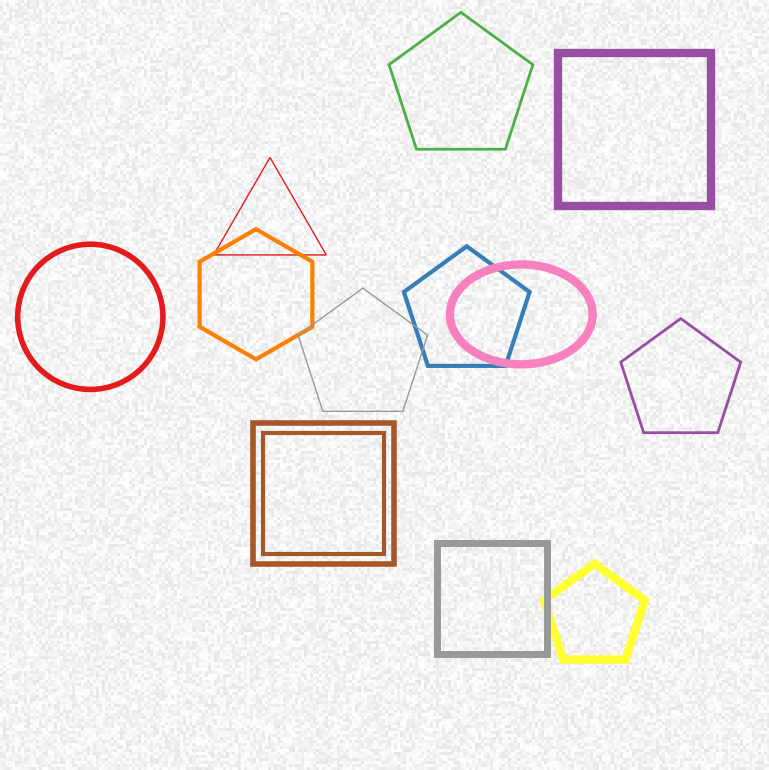[{"shape": "circle", "thickness": 2, "radius": 0.47, "center": [0.117, 0.589]}, {"shape": "triangle", "thickness": 0.5, "radius": 0.42, "center": [0.351, 0.711]}, {"shape": "pentagon", "thickness": 1.5, "radius": 0.43, "center": [0.606, 0.594]}, {"shape": "pentagon", "thickness": 1, "radius": 0.49, "center": [0.599, 0.886]}, {"shape": "pentagon", "thickness": 1, "radius": 0.41, "center": [0.884, 0.504]}, {"shape": "square", "thickness": 3, "radius": 0.5, "center": [0.823, 0.832]}, {"shape": "hexagon", "thickness": 1.5, "radius": 0.42, "center": [0.332, 0.618]}, {"shape": "pentagon", "thickness": 3, "radius": 0.34, "center": [0.772, 0.199]}, {"shape": "square", "thickness": 2, "radius": 0.46, "center": [0.42, 0.359]}, {"shape": "square", "thickness": 1.5, "radius": 0.39, "center": [0.42, 0.359]}, {"shape": "oval", "thickness": 3, "radius": 0.46, "center": [0.677, 0.592]}, {"shape": "square", "thickness": 2.5, "radius": 0.36, "center": [0.639, 0.223]}, {"shape": "pentagon", "thickness": 0.5, "radius": 0.44, "center": [0.471, 0.537]}]